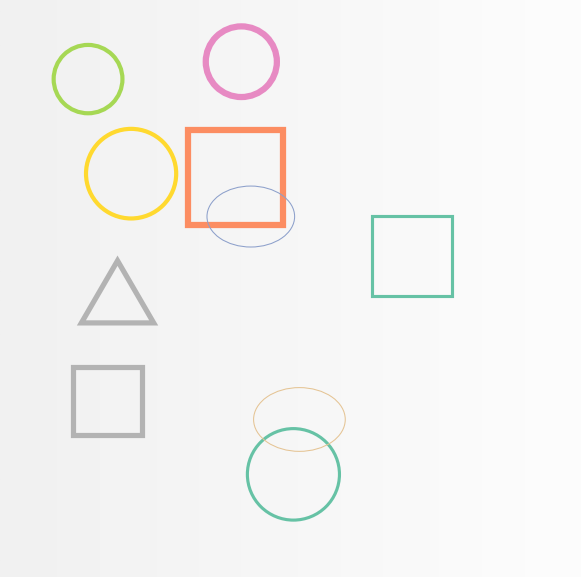[{"shape": "square", "thickness": 1.5, "radius": 0.34, "center": [0.709, 0.555]}, {"shape": "circle", "thickness": 1.5, "radius": 0.4, "center": [0.505, 0.178]}, {"shape": "square", "thickness": 3, "radius": 0.41, "center": [0.405, 0.692]}, {"shape": "oval", "thickness": 0.5, "radius": 0.38, "center": [0.431, 0.624]}, {"shape": "circle", "thickness": 3, "radius": 0.31, "center": [0.415, 0.892]}, {"shape": "circle", "thickness": 2, "radius": 0.3, "center": [0.151, 0.862]}, {"shape": "circle", "thickness": 2, "radius": 0.39, "center": [0.226, 0.698]}, {"shape": "oval", "thickness": 0.5, "radius": 0.39, "center": [0.515, 0.273]}, {"shape": "square", "thickness": 2.5, "radius": 0.29, "center": [0.185, 0.305]}, {"shape": "triangle", "thickness": 2.5, "radius": 0.36, "center": [0.202, 0.476]}]